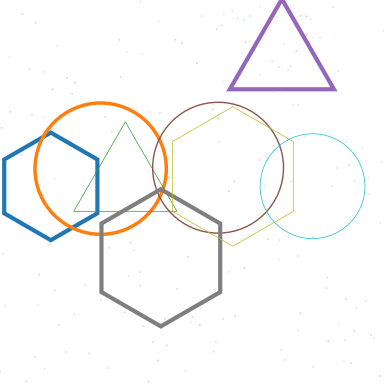[{"shape": "hexagon", "thickness": 3, "radius": 0.7, "center": [0.132, 0.516]}, {"shape": "circle", "thickness": 2.5, "radius": 0.85, "center": [0.261, 0.562]}, {"shape": "triangle", "thickness": 0.5, "radius": 0.77, "center": [0.326, 0.529]}, {"shape": "triangle", "thickness": 3, "radius": 0.78, "center": [0.732, 0.846]}, {"shape": "circle", "thickness": 1, "radius": 0.85, "center": [0.566, 0.564]}, {"shape": "hexagon", "thickness": 3, "radius": 0.89, "center": [0.418, 0.33]}, {"shape": "hexagon", "thickness": 0.5, "radius": 0.91, "center": [0.605, 0.542]}, {"shape": "circle", "thickness": 0.5, "radius": 0.68, "center": [0.812, 0.516]}]